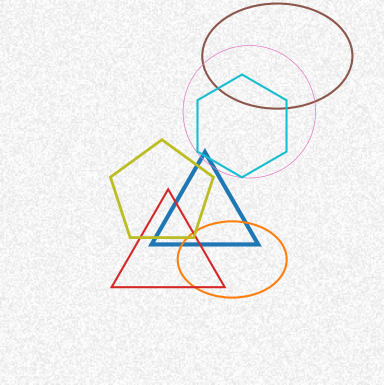[{"shape": "triangle", "thickness": 3, "radius": 0.8, "center": [0.532, 0.445]}, {"shape": "oval", "thickness": 1.5, "radius": 0.71, "center": [0.603, 0.326]}, {"shape": "triangle", "thickness": 1.5, "radius": 0.85, "center": [0.437, 0.339]}, {"shape": "oval", "thickness": 1.5, "radius": 0.98, "center": [0.72, 0.854]}, {"shape": "circle", "thickness": 0.5, "radius": 0.86, "center": [0.648, 0.71]}, {"shape": "pentagon", "thickness": 2, "radius": 0.7, "center": [0.421, 0.497]}, {"shape": "hexagon", "thickness": 1.5, "radius": 0.67, "center": [0.629, 0.673]}]